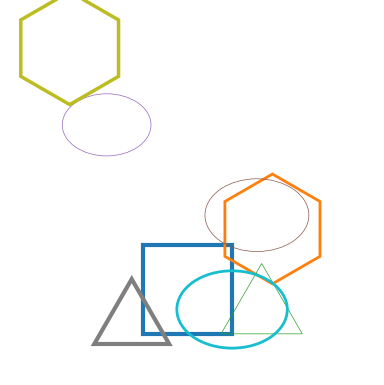[{"shape": "square", "thickness": 3, "radius": 0.58, "center": [0.486, 0.248]}, {"shape": "hexagon", "thickness": 2, "radius": 0.71, "center": [0.708, 0.405]}, {"shape": "triangle", "thickness": 0.5, "radius": 0.61, "center": [0.68, 0.194]}, {"shape": "oval", "thickness": 0.5, "radius": 0.58, "center": [0.277, 0.676]}, {"shape": "oval", "thickness": 0.5, "radius": 0.67, "center": [0.667, 0.441]}, {"shape": "triangle", "thickness": 3, "radius": 0.56, "center": [0.342, 0.163]}, {"shape": "hexagon", "thickness": 2.5, "radius": 0.73, "center": [0.181, 0.875]}, {"shape": "oval", "thickness": 2, "radius": 0.72, "center": [0.603, 0.196]}]